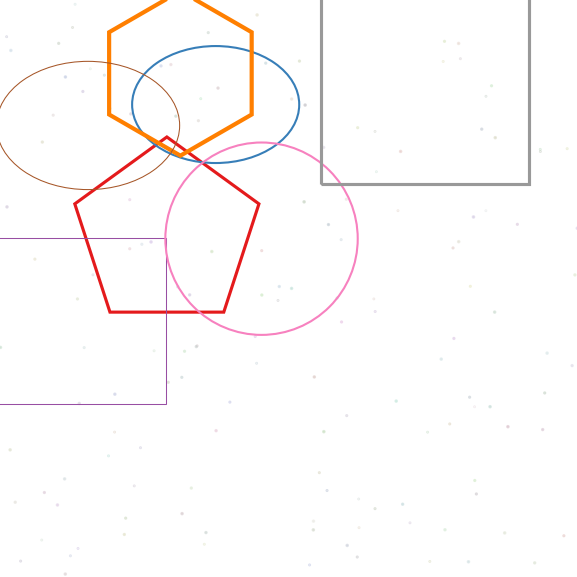[{"shape": "pentagon", "thickness": 1.5, "radius": 0.84, "center": [0.289, 0.594]}, {"shape": "oval", "thickness": 1, "radius": 0.72, "center": [0.373, 0.818]}, {"shape": "square", "thickness": 0.5, "radius": 0.72, "center": [0.142, 0.443]}, {"shape": "hexagon", "thickness": 2, "radius": 0.71, "center": [0.312, 0.872]}, {"shape": "oval", "thickness": 0.5, "radius": 0.79, "center": [0.152, 0.782]}, {"shape": "circle", "thickness": 1, "radius": 0.83, "center": [0.453, 0.586]}, {"shape": "square", "thickness": 1.5, "radius": 0.9, "center": [0.736, 0.862]}]